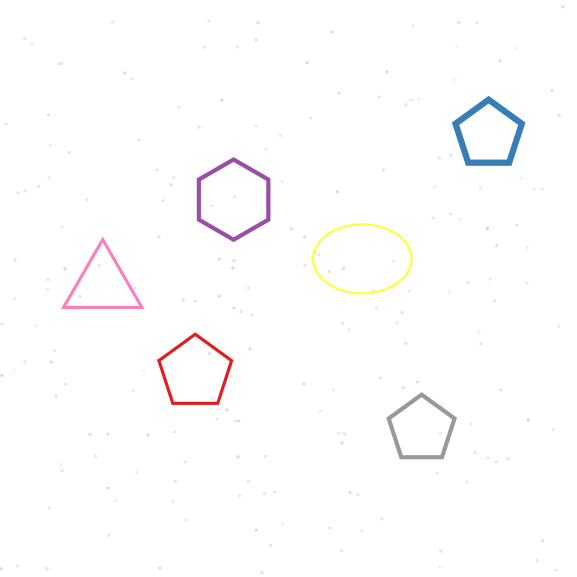[{"shape": "pentagon", "thickness": 1.5, "radius": 0.33, "center": [0.338, 0.354]}, {"shape": "pentagon", "thickness": 3, "radius": 0.3, "center": [0.846, 0.766]}, {"shape": "hexagon", "thickness": 2, "radius": 0.35, "center": [0.405, 0.653]}, {"shape": "oval", "thickness": 1, "radius": 0.43, "center": [0.627, 0.551]}, {"shape": "triangle", "thickness": 1.5, "radius": 0.39, "center": [0.178, 0.506]}, {"shape": "pentagon", "thickness": 2, "radius": 0.3, "center": [0.73, 0.256]}]